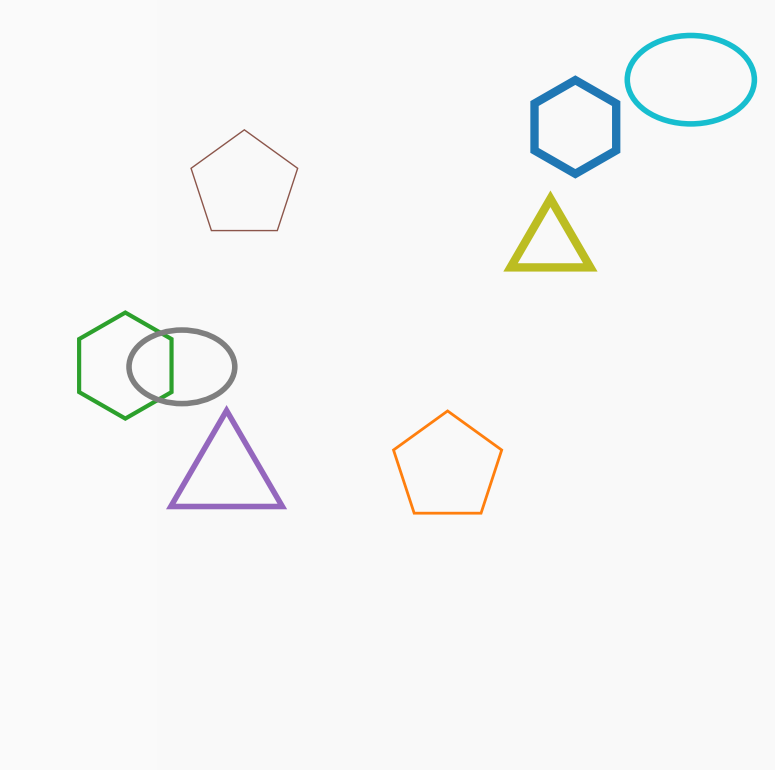[{"shape": "hexagon", "thickness": 3, "radius": 0.3, "center": [0.742, 0.835]}, {"shape": "pentagon", "thickness": 1, "radius": 0.37, "center": [0.578, 0.393]}, {"shape": "hexagon", "thickness": 1.5, "radius": 0.34, "center": [0.162, 0.525]}, {"shape": "triangle", "thickness": 2, "radius": 0.42, "center": [0.292, 0.384]}, {"shape": "pentagon", "thickness": 0.5, "radius": 0.36, "center": [0.315, 0.759]}, {"shape": "oval", "thickness": 2, "radius": 0.34, "center": [0.235, 0.524]}, {"shape": "triangle", "thickness": 3, "radius": 0.3, "center": [0.71, 0.682]}, {"shape": "oval", "thickness": 2, "radius": 0.41, "center": [0.891, 0.897]}]